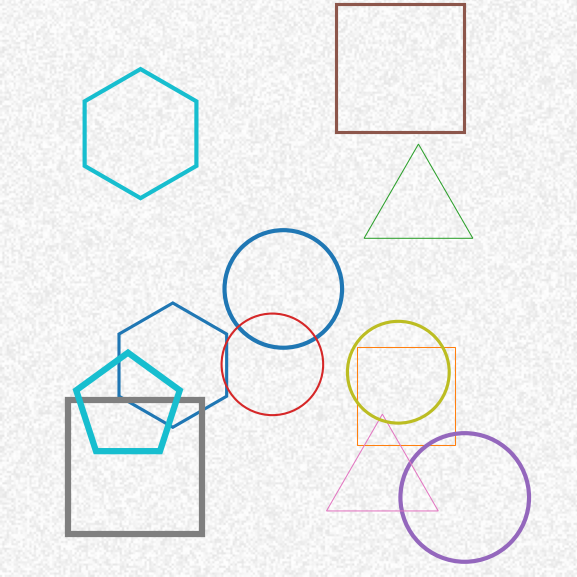[{"shape": "hexagon", "thickness": 1.5, "radius": 0.54, "center": [0.299, 0.367]}, {"shape": "circle", "thickness": 2, "radius": 0.51, "center": [0.491, 0.499]}, {"shape": "square", "thickness": 0.5, "radius": 0.43, "center": [0.703, 0.313]}, {"shape": "triangle", "thickness": 0.5, "radius": 0.54, "center": [0.725, 0.641]}, {"shape": "circle", "thickness": 1, "radius": 0.44, "center": [0.472, 0.368]}, {"shape": "circle", "thickness": 2, "radius": 0.56, "center": [0.805, 0.138]}, {"shape": "square", "thickness": 1.5, "radius": 0.55, "center": [0.693, 0.882]}, {"shape": "triangle", "thickness": 0.5, "radius": 0.56, "center": [0.662, 0.17]}, {"shape": "square", "thickness": 3, "radius": 0.58, "center": [0.234, 0.19]}, {"shape": "circle", "thickness": 1.5, "radius": 0.44, "center": [0.69, 0.355]}, {"shape": "pentagon", "thickness": 3, "radius": 0.47, "center": [0.222, 0.294]}, {"shape": "hexagon", "thickness": 2, "radius": 0.56, "center": [0.243, 0.768]}]